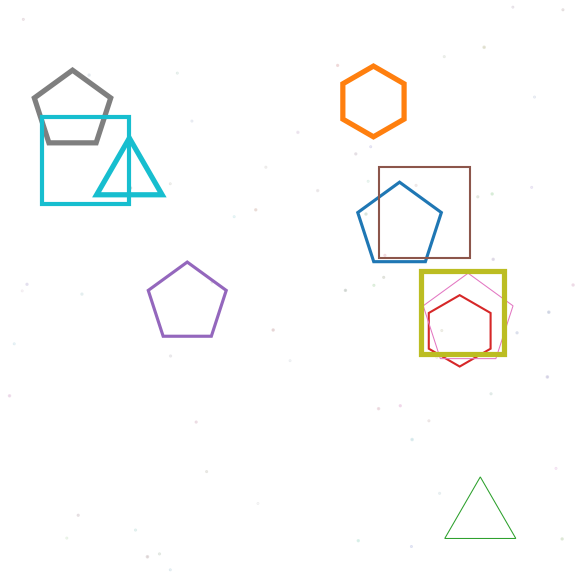[{"shape": "pentagon", "thickness": 1.5, "radius": 0.38, "center": [0.692, 0.608]}, {"shape": "hexagon", "thickness": 2.5, "radius": 0.31, "center": [0.647, 0.823]}, {"shape": "triangle", "thickness": 0.5, "radius": 0.36, "center": [0.832, 0.102]}, {"shape": "hexagon", "thickness": 1, "radius": 0.31, "center": [0.796, 0.426]}, {"shape": "pentagon", "thickness": 1.5, "radius": 0.35, "center": [0.324, 0.474]}, {"shape": "square", "thickness": 1, "radius": 0.39, "center": [0.734, 0.632]}, {"shape": "pentagon", "thickness": 0.5, "radius": 0.41, "center": [0.811, 0.444]}, {"shape": "pentagon", "thickness": 2.5, "radius": 0.35, "center": [0.126, 0.808]}, {"shape": "square", "thickness": 2.5, "radius": 0.36, "center": [0.801, 0.459]}, {"shape": "triangle", "thickness": 2.5, "radius": 0.33, "center": [0.224, 0.695]}, {"shape": "square", "thickness": 2, "radius": 0.38, "center": [0.148, 0.722]}]